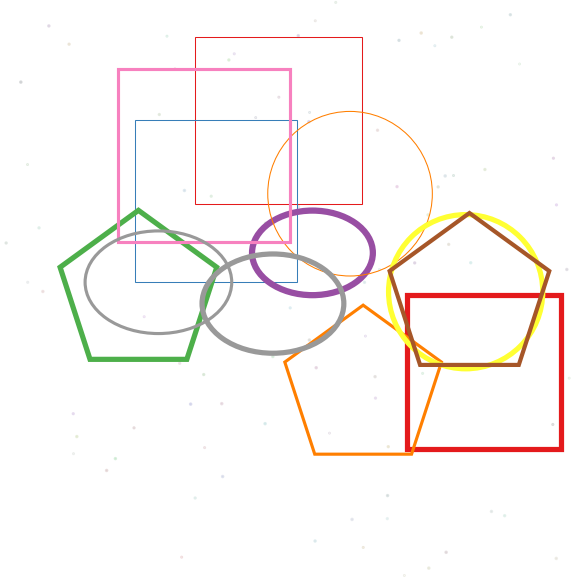[{"shape": "square", "thickness": 2.5, "radius": 0.67, "center": [0.838, 0.355]}, {"shape": "square", "thickness": 0.5, "radius": 0.72, "center": [0.483, 0.791]}, {"shape": "square", "thickness": 0.5, "radius": 0.7, "center": [0.373, 0.651]}, {"shape": "pentagon", "thickness": 2.5, "radius": 0.71, "center": [0.24, 0.492]}, {"shape": "oval", "thickness": 3, "radius": 0.52, "center": [0.541, 0.561]}, {"shape": "circle", "thickness": 0.5, "radius": 0.71, "center": [0.606, 0.664]}, {"shape": "pentagon", "thickness": 1.5, "radius": 0.71, "center": [0.629, 0.328]}, {"shape": "circle", "thickness": 2.5, "radius": 0.67, "center": [0.806, 0.494]}, {"shape": "pentagon", "thickness": 2, "radius": 0.73, "center": [0.813, 0.485]}, {"shape": "square", "thickness": 1.5, "radius": 0.75, "center": [0.353, 0.73]}, {"shape": "oval", "thickness": 1.5, "radius": 0.63, "center": [0.274, 0.51]}, {"shape": "oval", "thickness": 2.5, "radius": 0.61, "center": [0.473, 0.473]}]